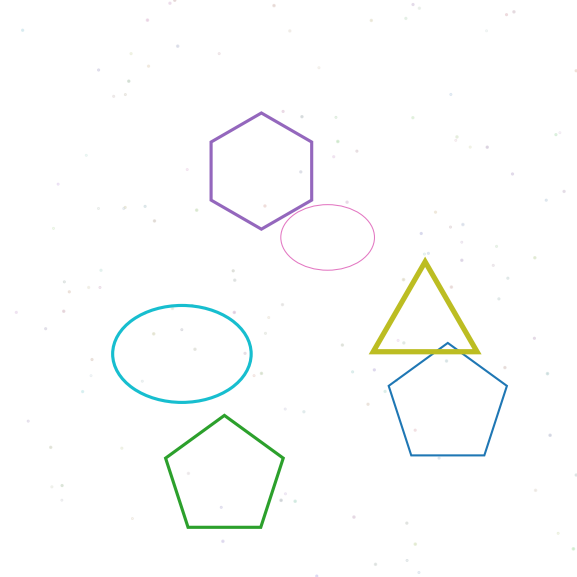[{"shape": "pentagon", "thickness": 1, "radius": 0.54, "center": [0.775, 0.298]}, {"shape": "pentagon", "thickness": 1.5, "radius": 0.54, "center": [0.389, 0.173]}, {"shape": "hexagon", "thickness": 1.5, "radius": 0.5, "center": [0.453, 0.703]}, {"shape": "oval", "thickness": 0.5, "radius": 0.41, "center": [0.567, 0.588]}, {"shape": "triangle", "thickness": 2.5, "radius": 0.52, "center": [0.736, 0.442]}, {"shape": "oval", "thickness": 1.5, "radius": 0.6, "center": [0.315, 0.386]}]